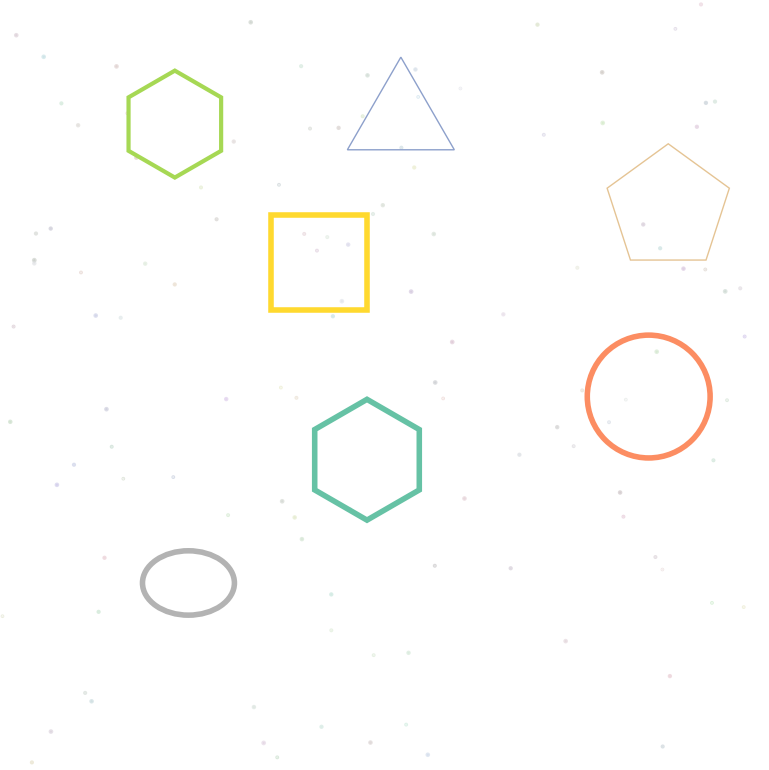[{"shape": "hexagon", "thickness": 2, "radius": 0.39, "center": [0.477, 0.403]}, {"shape": "circle", "thickness": 2, "radius": 0.4, "center": [0.842, 0.485]}, {"shape": "triangle", "thickness": 0.5, "radius": 0.4, "center": [0.521, 0.846]}, {"shape": "hexagon", "thickness": 1.5, "radius": 0.35, "center": [0.227, 0.839]}, {"shape": "square", "thickness": 2, "radius": 0.31, "center": [0.414, 0.659]}, {"shape": "pentagon", "thickness": 0.5, "radius": 0.42, "center": [0.868, 0.73]}, {"shape": "oval", "thickness": 2, "radius": 0.3, "center": [0.245, 0.243]}]